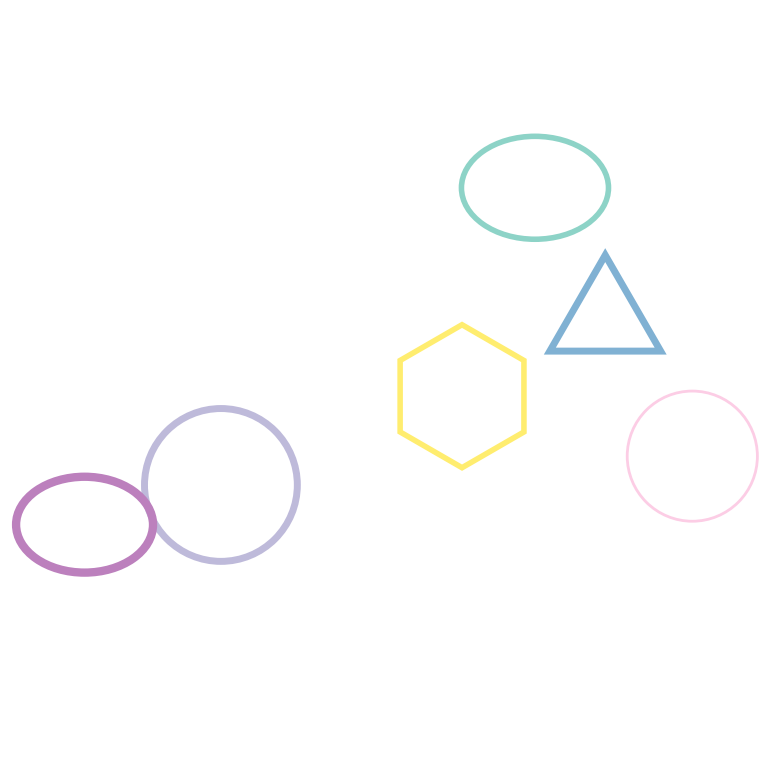[{"shape": "oval", "thickness": 2, "radius": 0.48, "center": [0.695, 0.756]}, {"shape": "circle", "thickness": 2.5, "radius": 0.5, "center": [0.287, 0.37]}, {"shape": "triangle", "thickness": 2.5, "radius": 0.42, "center": [0.786, 0.586]}, {"shape": "circle", "thickness": 1, "radius": 0.42, "center": [0.899, 0.408]}, {"shape": "oval", "thickness": 3, "radius": 0.44, "center": [0.11, 0.319]}, {"shape": "hexagon", "thickness": 2, "radius": 0.46, "center": [0.6, 0.485]}]